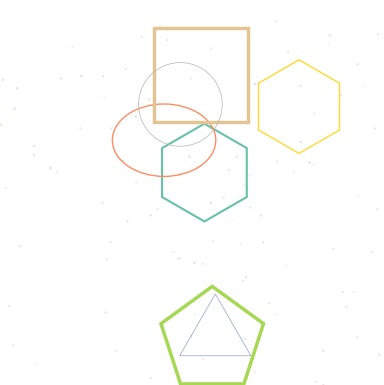[{"shape": "hexagon", "thickness": 1.5, "radius": 0.64, "center": [0.531, 0.552]}, {"shape": "oval", "thickness": 1, "radius": 0.67, "center": [0.426, 0.636]}, {"shape": "triangle", "thickness": 0.5, "radius": 0.53, "center": [0.559, 0.129]}, {"shape": "pentagon", "thickness": 2.5, "radius": 0.7, "center": [0.551, 0.116]}, {"shape": "hexagon", "thickness": 1, "radius": 0.61, "center": [0.777, 0.723]}, {"shape": "square", "thickness": 2.5, "radius": 0.61, "center": [0.522, 0.806]}, {"shape": "circle", "thickness": 0.5, "radius": 0.54, "center": [0.468, 0.729]}]